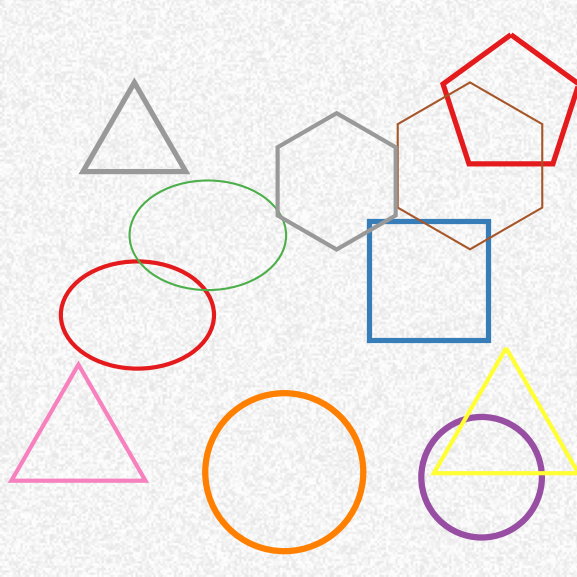[{"shape": "oval", "thickness": 2, "radius": 0.66, "center": [0.238, 0.454]}, {"shape": "pentagon", "thickness": 2.5, "radius": 0.62, "center": [0.885, 0.815]}, {"shape": "square", "thickness": 2.5, "radius": 0.52, "center": [0.742, 0.513]}, {"shape": "oval", "thickness": 1, "radius": 0.68, "center": [0.36, 0.592]}, {"shape": "circle", "thickness": 3, "radius": 0.52, "center": [0.834, 0.173]}, {"shape": "circle", "thickness": 3, "radius": 0.68, "center": [0.492, 0.182]}, {"shape": "triangle", "thickness": 2, "radius": 0.72, "center": [0.876, 0.252]}, {"shape": "hexagon", "thickness": 1, "radius": 0.72, "center": [0.814, 0.712]}, {"shape": "triangle", "thickness": 2, "radius": 0.67, "center": [0.136, 0.234]}, {"shape": "hexagon", "thickness": 2, "radius": 0.59, "center": [0.583, 0.685]}, {"shape": "triangle", "thickness": 2.5, "radius": 0.51, "center": [0.233, 0.753]}]